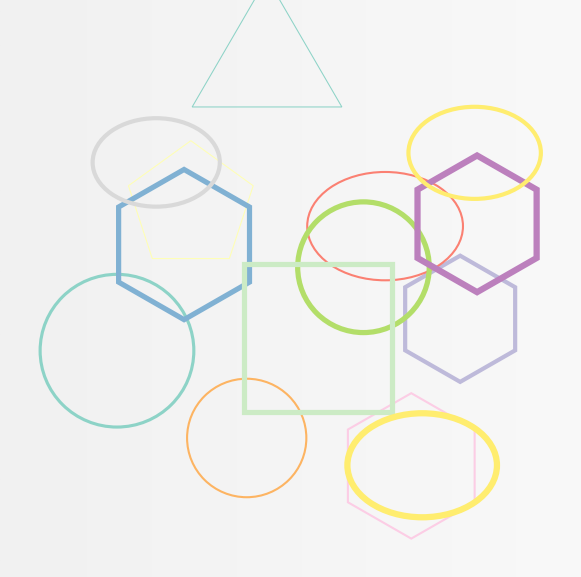[{"shape": "circle", "thickness": 1.5, "radius": 0.66, "center": [0.201, 0.392]}, {"shape": "triangle", "thickness": 0.5, "radius": 0.74, "center": [0.459, 0.888]}, {"shape": "pentagon", "thickness": 0.5, "radius": 0.56, "center": [0.328, 0.643]}, {"shape": "hexagon", "thickness": 2, "radius": 0.55, "center": [0.792, 0.447]}, {"shape": "oval", "thickness": 1, "radius": 0.67, "center": [0.663, 0.608]}, {"shape": "hexagon", "thickness": 2.5, "radius": 0.65, "center": [0.317, 0.576]}, {"shape": "circle", "thickness": 1, "radius": 0.51, "center": [0.424, 0.241]}, {"shape": "circle", "thickness": 2.5, "radius": 0.57, "center": [0.625, 0.536]}, {"shape": "hexagon", "thickness": 1, "radius": 0.63, "center": [0.708, 0.192]}, {"shape": "oval", "thickness": 2, "radius": 0.55, "center": [0.269, 0.718]}, {"shape": "hexagon", "thickness": 3, "radius": 0.59, "center": [0.821, 0.612]}, {"shape": "square", "thickness": 2.5, "radius": 0.64, "center": [0.547, 0.414]}, {"shape": "oval", "thickness": 2, "radius": 0.57, "center": [0.817, 0.734]}, {"shape": "oval", "thickness": 3, "radius": 0.64, "center": [0.726, 0.193]}]